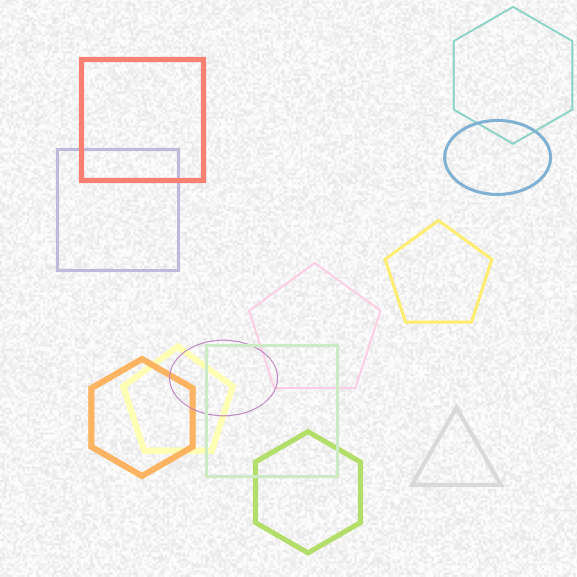[{"shape": "hexagon", "thickness": 1, "radius": 0.59, "center": [0.888, 0.869]}, {"shape": "pentagon", "thickness": 3, "radius": 0.5, "center": [0.308, 0.299]}, {"shape": "square", "thickness": 1.5, "radius": 0.52, "center": [0.204, 0.637]}, {"shape": "square", "thickness": 2.5, "radius": 0.53, "center": [0.246, 0.792]}, {"shape": "oval", "thickness": 1.5, "radius": 0.46, "center": [0.862, 0.727]}, {"shape": "hexagon", "thickness": 3, "radius": 0.51, "center": [0.246, 0.276]}, {"shape": "hexagon", "thickness": 2.5, "radius": 0.52, "center": [0.533, 0.147]}, {"shape": "pentagon", "thickness": 1, "radius": 0.6, "center": [0.545, 0.424]}, {"shape": "triangle", "thickness": 2, "radius": 0.45, "center": [0.79, 0.204]}, {"shape": "oval", "thickness": 0.5, "radius": 0.47, "center": [0.387, 0.345]}, {"shape": "square", "thickness": 1.5, "radius": 0.57, "center": [0.471, 0.289]}, {"shape": "pentagon", "thickness": 1.5, "radius": 0.49, "center": [0.759, 0.52]}]